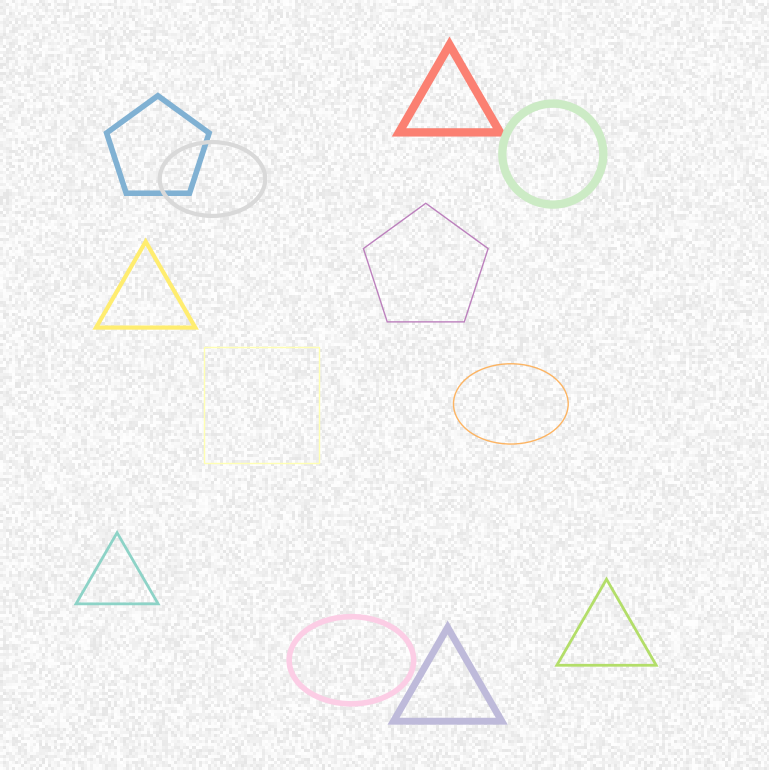[{"shape": "triangle", "thickness": 1, "radius": 0.31, "center": [0.152, 0.247]}, {"shape": "square", "thickness": 0.5, "radius": 0.38, "center": [0.34, 0.474]}, {"shape": "triangle", "thickness": 2.5, "radius": 0.41, "center": [0.581, 0.104]}, {"shape": "triangle", "thickness": 3, "radius": 0.38, "center": [0.584, 0.866]}, {"shape": "pentagon", "thickness": 2, "radius": 0.35, "center": [0.205, 0.806]}, {"shape": "oval", "thickness": 0.5, "radius": 0.37, "center": [0.663, 0.475]}, {"shape": "triangle", "thickness": 1, "radius": 0.37, "center": [0.788, 0.173]}, {"shape": "oval", "thickness": 2, "radius": 0.4, "center": [0.456, 0.143]}, {"shape": "oval", "thickness": 1.5, "radius": 0.34, "center": [0.276, 0.768]}, {"shape": "pentagon", "thickness": 0.5, "radius": 0.43, "center": [0.553, 0.651]}, {"shape": "circle", "thickness": 3, "radius": 0.33, "center": [0.718, 0.8]}, {"shape": "triangle", "thickness": 1.5, "radius": 0.37, "center": [0.189, 0.612]}]